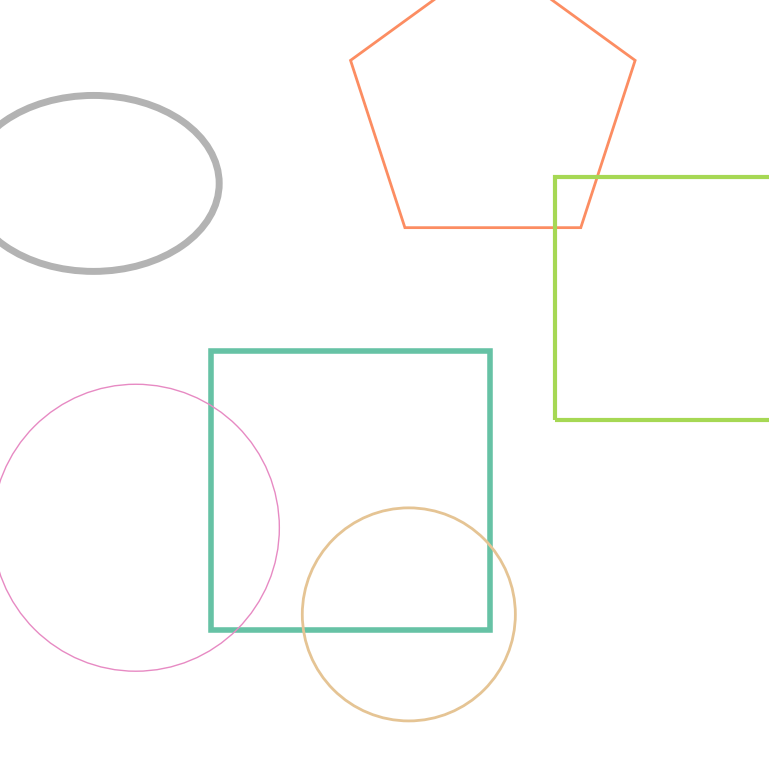[{"shape": "square", "thickness": 2, "radius": 0.91, "center": [0.455, 0.363]}, {"shape": "pentagon", "thickness": 1, "radius": 0.97, "center": [0.64, 0.862]}, {"shape": "circle", "thickness": 0.5, "radius": 0.93, "center": [0.176, 0.315]}, {"shape": "square", "thickness": 1.5, "radius": 0.79, "center": [0.878, 0.612]}, {"shape": "circle", "thickness": 1, "radius": 0.69, "center": [0.531, 0.202]}, {"shape": "oval", "thickness": 2.5, "radius": 0.82, "center": [0.121, 0.762]}]